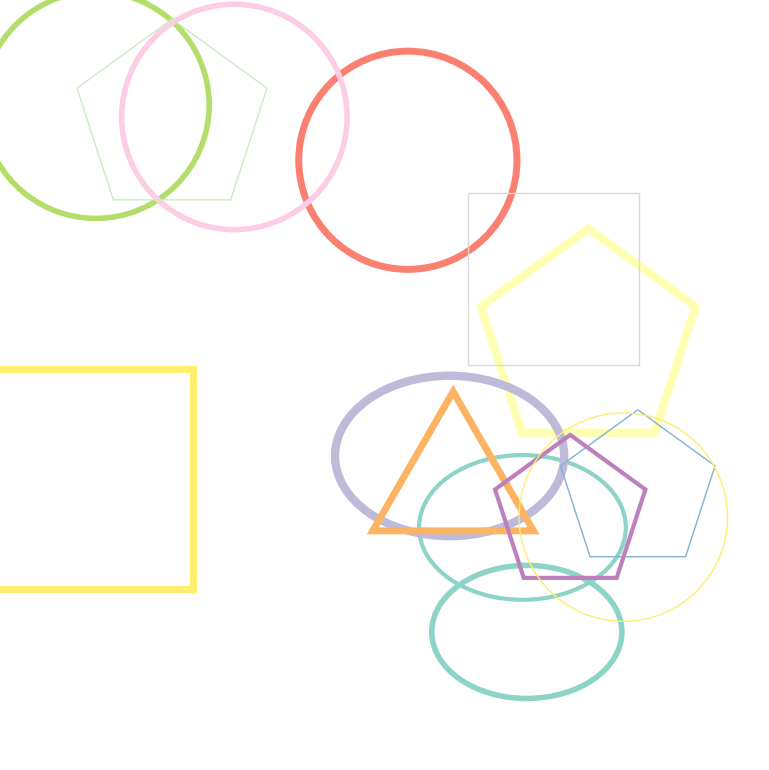[{"shape": "oval", "thickness": 1.5, "radius": 0.67, "center": [0.678, 0.315]}, {"shape": "oval", "thickness": 2, "radius": 0.62, "center": [0.684, 0.179]}, {"shape": "pentagon", "thickness": 3, "radius": 0.73, "center": [0.764, 0.557]}, {"shape": "oval", "thickness": 3, "radius": 0.74, "center": [0.584, 0.408]}, {"shape": "circle", "thickness": 2.5, "radius": 0.71, "center": [0.53, 0.792]}, {"shape": "pentagon", "thickness": 0.5, "radius": 0.53, "center": [0.828, 0.362]}, {"shape": "triangle", "thickness": 2.5, "radius": 0.6, "center": [0.588, 0.371]}, {"shape": "circle", "thickness": 2, "radius": 0.74, "center": [0.124, 0.864]}, {"shape": "circle", "thickness": 2, "radius": 0.73, "center": [0.304, 0.848]}, {"shape": "square", "thickness": 0.5, "radius": 0.56, "center": [0.718, 0.638]}, {"shape": "pentagon", "thickness": 1.5, "radius": 0.51, "center": [0.741, 0.333]}, {"shape": "pentagon", "thickness": 0.5, "radius": 0.65, "center": [0.223, 0.845]}, {"shape": "square", "thickness": 2.5, "radius": 0.71, "center": [0.108, 0.378]}, {"shape": "circle", "thickness": 0.5, "radius": 0.68, "center": [0.809, 0.328]}]